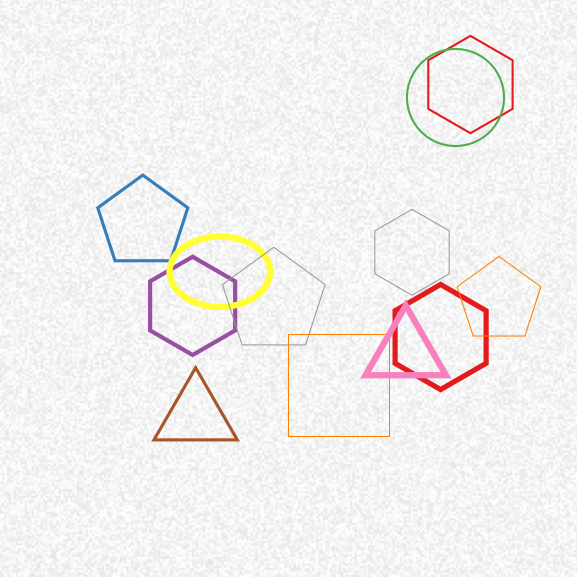[{"shape": "hexagon", "thickness": 2.5, "radius": 0.45, "center": [0.763, 0.416]}, {"shape": "hexagon", "thickness": 1, "radius": 0.42, "center": [0.815, 0.853]}, {"shape": "pentagon", "thickness": 1.5, "radius": 0.41, "center": [0.247, 0.614]}, {"shape": "circle", "thickness": 1, "radius": 0.42, "center": [0.789, 0.83]}, {"shape": "hexagon", "thickness": 2, "radius": 0.43, "center": [0.334, 0.469]}, {"shape": "square", "thickness": 0.5, "radius": 0.44, "center": [0.586, 0.333]}, {"shape": "pentagon", "thickness": 0.5, "radius": 0.38, "center": [0.864, 0.479]}, {"shape": "oval", "thickness": 3, "radius": 0.44, "center": [0.381, 0.529]}, {"shape": "triangle", "thickness": 1.5, "radius": 0.42, "center": [0.339, 0.279]}, {"shape": "triangle", "thickness": 3, "radius": 0.4, "center": [0.703, 0.39]}, {"shape": "hexagon", "thickness": 0.5, "radius": 0.37, "center": [0.713, 0.562]}, {"shape": "pentagon", "thickness": 0.5, "radius": 0.47, "center": [0.474, 0.478]}]